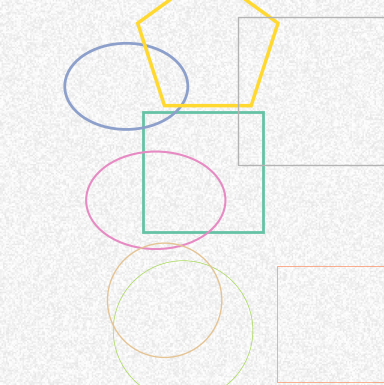[{"shape": "square", "thickness": 2, "radius": 0.78, "center": [0.527, 0.552]}, {"shape": "square", "thickness": 0.5, "radius": 0.75, "center": [0.87, 0.159]}, {"shape": "oval", "thickness": 2, "radius": 0.8, "center": [0.328, 0.776]}, {"shape": "oval", "thickness": 1.5, "radius": 0.9, "center": [0.405, 0.48]}, {"shape": "circle", "thickness": 0.5, "radius": 0.91, "center": [0.475, 0.142]}, {"shape": "pentagon", "thickness": 2.5, "radius": 0.96, "center": [0.54, 0.881]}, {"shape": "circle", "thickness": 1, "radius": 0.74, "center": [0.428, 0.22]}, {"shape": "square", "thickness": 1, "radius": 0.96, "center": [0.81, 0.764]}]